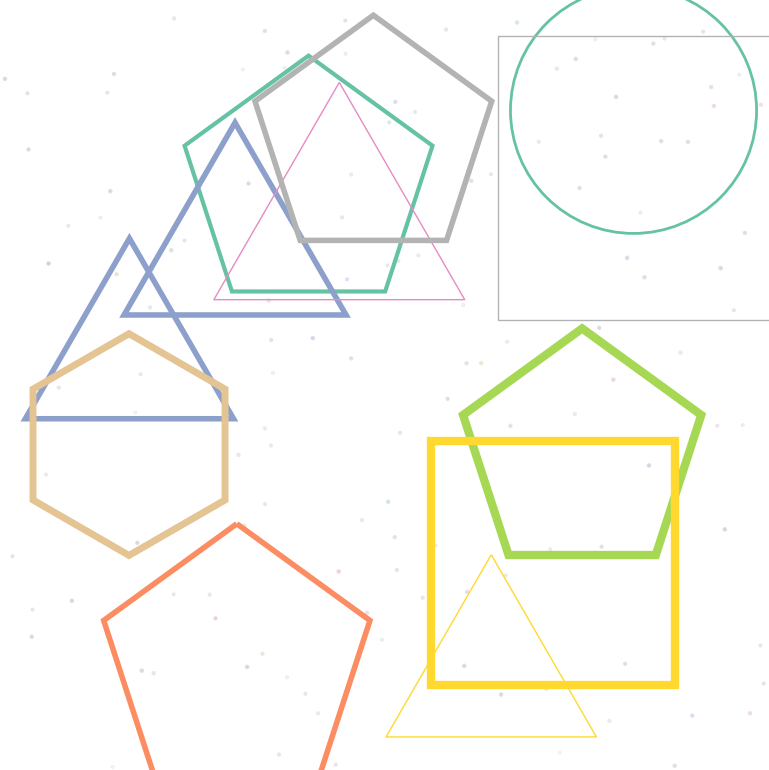[{"shape": "circle", "thickness": 1, "radius": 0.8, "center": [0.823, 0.857]}, {"shape": "pentagon", "thickness": 1.5, "radius": 0.85, "center": [0.401, 0.758]}, {"shape": "pentagon", "thickness": 2, "radius": 0.91, "center": [0.308, 0.138]}, {"shape": "triangle", "thickness": 2, "radius": 0.83, "center": [0.305, 0.674]}, {"shape": "triangle", "thickness": 2, "radius": 0.78, "center": [0.168, 0.534]}, {"shape": "triangle", "thickness": 0.5, "radius": 0.94, "center": [0.441, 0.705]}, {"shape": "pentagon", "thickness": 3, "radius": 0.81, "center": [0.756, 0.411]}, {"shape": "square", "thickness": 3, "radius": 0.79, "center": [0.718, 0.269]}, {"shape": "triangle", "thickness": 0.5, "radius": 0.79, "center": [0.638, 0.122]}, {"shape": "hexagon", "thickness": 2.5, "radius": 0.72, "center": [0.168, 0.423]}, {"shape": "square", "thickness": 0.5, "radius": 0.92, "center": [0.831, 0.769]}, {"shape": "pentagon", "thickness": 2, "radius": 0.81, "center": [0.485, 0.819]}]